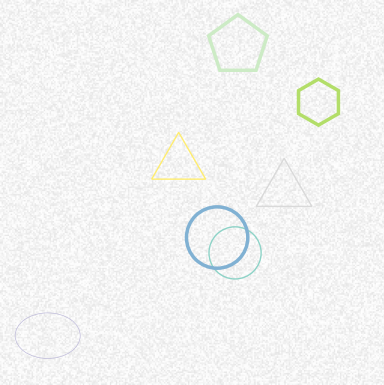[{"shape": "circle", "thickness": 1, "radius": 0.34, "center": [0.611, 0.343]}, {"shape": "oval", "thickness": 0.5, "radius": 0.42, "center": [0.124, 0.128]}, {"shape": "circle", "thickness": 2.5, "radius": 0.4, "center": [0.564, 0.383]}, {"shape": "hexagon", "thickness": 2.5, "radius": 0.3, "center": [0.827, 0.735]}, {"shape": "triangle", "thickness": 1, "radius": 0.42, "center": [0.738, 0.506]}, {"shape": "pentagon", "thickness": 2.5, "radius": 0.4, "center": [0.618, 0.882]}, {"shape": "triangle", "thickness": 1, "radius": 0.4, "center": [0.464, 0.575]}]